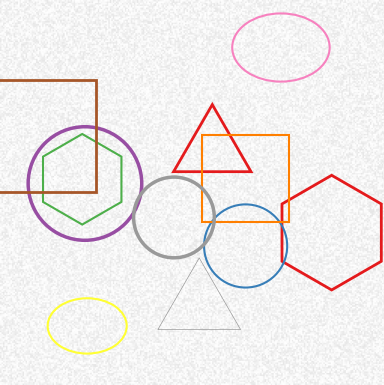[{"shape": "hexagon", "thickness": 2, "radius": 0.74, "center": [0.861, 0.396]}, {"shape": "triangle", "thickness": 2, "radius": 0.58, "center": [0.551, 0.612]}, {"shape": "circle", "thickness": 1.5, "radius": 0.54, "center": [0.638, 0.361]}, {"shape": "hexagon", "thickness": 1.5, "radius": 0.59, "center": [0.214, 0.534]}, {"shape": "circle", "thickness": 2.5, "radius": 0.74, "center": [0.221, 0.523]}, {"shape": "square", "thickness": 1.5, "radius": 0.56, "center": [0.638, 0.536]}, {"shape": "oval", "thickness": 1.5, "radius": 0.51, "center": [0.226, 0.153]}, {"shape": "square", "thickness": 2, "radius": 0.73, "center": [0.103, 0.647]}, {"shape": "oval", "thickness": 1.5, "radius": 0.63, "center": [0.73, 0.877]}, {"shape": "circle", "thickness": 2.5, "radius": 0.52, "center": [0.452, 0.435]}, {"shape": "triangle", "thickness": 0.5, "radius": 0.62, "center": [0.517, 0.206]}]